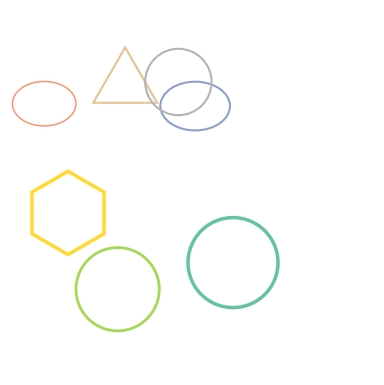[{"shape": "circle", "thickness": 2.5, "radius": 0.58, "center": [0.605, 0.318]}, {"shape": "oval", "thickness": 1, "radius": 0.41, "center": [0.115, 0.731]}, {"shape": "oval", "thickness": 1.5, "radius": 0.45, "center": [0.507, 0.725]}, {"shape": "circle", "thickness": 2, "radius": 0.54, "center": [0.306, 0.249]}, {"shape": "hexagon", "thickness": 2.5, "radius": 0.54, "center": [0.177, 0.447]}, {"shape": "triangle", "thickness": 1.5, "radius": 0.48, "center": [0.325, 0.781]}, {"shape": "circle", "thickness": 1.5, "radius": 0.43, "center": [0.463, 0.787]}]